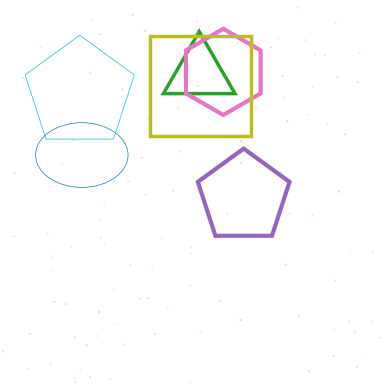[{"shape": "oval", "thickness": 0.5, "radius": 0.6, "center": [0.213, 0.597]}, {"shape": "triangle", "thickness": 2.5, "radius": 0.54, "center": [0.517, 0.811]}, {"shape": "pentagon", "thickness": 3, "radius": 0.63, "center": [0.633, 0.489]}, {"shape": "hexagon", "thickness": 3, "radius": 0.56, "center": [0.58, 0.813]}, {"shape": "square", "thickness": 2.5, "radius": 0.65, "center": [0.521, 0.777]}, {"shape": "pentagon", "thickness": 0.5, "radius": 0.75, "center": [0.207, 0.759]}]